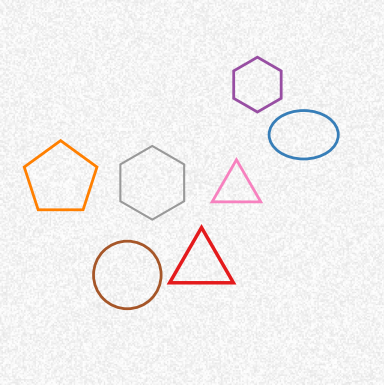[{"shape": "triangle", "thickness": 2.5, "radius": 0.48, "center": [0.523, 0.313]}, {"shape": "oval", "thickness": 2, "radius": 0.45, "center": [0.789, 0.65]}, {"shape": "hexagon", "thickness": 2, "radius": 0.36, "center": [0.669, 0.78]}, {"shape": "pentagon", "thickness": 2, "radius": 0.5, "center": [0.157, 0.535]}, {"shape": "circle", "thickness": 2, "radius": 0.44, "center": [0.331, 0.286]}, {"shape": "triangle", "thickness": 2, "radius": 0.36, "center": [0.614, 0.512]}, {"shape": "hexagon", "thickness": 1.5, "radius": 0.48, "center": [0.395, 0.525]}]